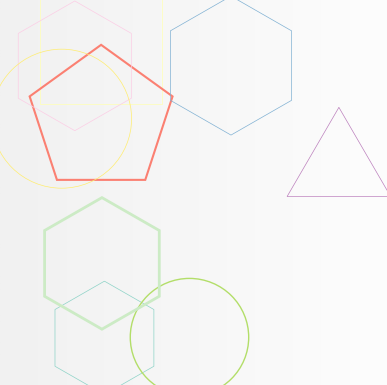[{"shape": "hexagon", "thickness": 0.5, "radius": 0.74, "center": [0.27, 0.122]}, {"shape": "square", "thickness": 0.5, "radius": 0.79, "center": [0.26, 0.888]}, {"shape": "pentagon", "thickness": 1.5, "radius": 0.97, "center": [0.261, 0.69]}, {"shape": "hexagon", "thickness": 0.5, "radius": 0.9, "center": [0.596, 0.83]}, {"shape": "circle", "thickness": 1, "radius": 0.76, "center": [0.489, 0.124]}, {"shape": "hexagon", "thickness": 0.5, "radius": 0.84, "center": [0.193, 0.829]}, {"shape": "triangle", "thickness": 0.5, "radius": 0.77, "center": [0.875, 0.567]}, {"shape": "hexagon", "thickness": 2, "radius": 0.85, "center": [0.263, 0.316]}, {"shape": "circle", "thickness": 0.5, "radius": 0.9, "center": [0.159, 0.692]}]